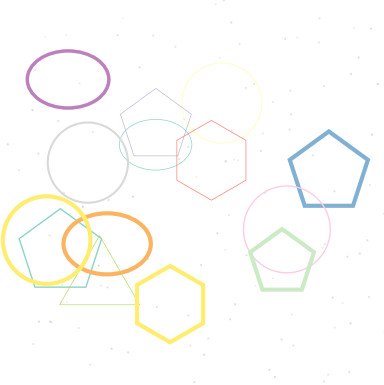[{"shape": "oval", "thickness": 0.5, "radius": 0.47, "center": [0.404, 0.624]}, {"shape": "pentagon", "thickness": 1, "radius": 0.56, "center": [0.157, 0.345]}, {"shape": "circle", "thickness": 0.5, "radius": 0.52, "center": [0.576, 0.732]}, {"shape": "pentagon", "thickness": 0.5, "radius": 0.48, "center": [0.405, 0.674]}, {"shape": "hexagon", "thickness": 0.5, "radius": 0.52, "center": [0.549, 0.584]}, {"shape": "pentagon", "thickness": 3, "radius": 0.53, "center": [0.854, 0.552]}, {"shape": "oval", "thickness": 3, "radius": 0.57, "center": [0.278, 0.367]}, {"shape": "triangle", "thickness": 0.5, "radius": 0.6, "center": [0.259, 0.268]}, {"shape": "circle", "thickness": 1, "radius": 0.56, "center": [0.745, 0.404]}, {"shape": "circle", "thickness": 1.5, "radius": 0.52, "center": [0.228, 0.578]}, {"shape": "oval", "thickness": 2.5, "radius": 0.53, "center": [0.177, 0.794]}, {"shape": "pentagon", "thickness": 3, "radius": 0.44, "center": [0.733, 0.318]}, {"shape": "hexagon", "thickness": 3, "radius": 0.5, "center": [0.442, 0.21]}, {"shape": "circle", "thickness": 3, "radius": 0.57, "center": [0.121, 0.376]}]